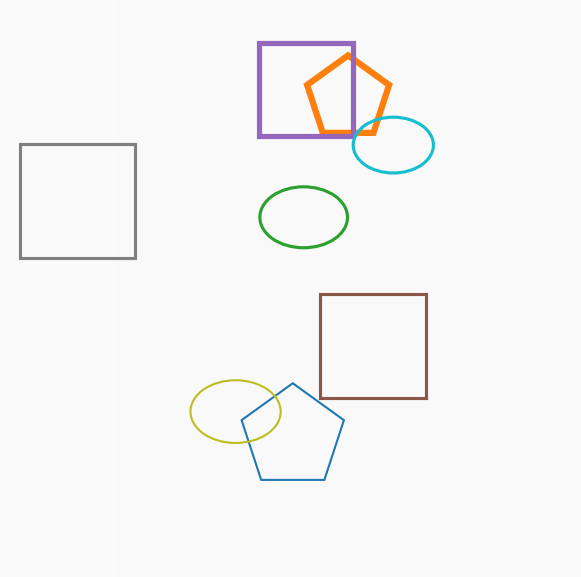[{"shape": "pentagon", "thickness": 1, "radius": 0.46, "center": [0.504, 0.243]}, {"shape": "pentagon", "thickness": 3, "radius": 0.37, "center": [0.599, 0.829]}, {"shape": "oval", "thickness": 1.5, "radius": 0.38, "center": [0.522, 0.623]}, {"shape": "square", "thickness": 2.5, "radius": 0.4, "center": [0.526, 0.844]}, {"shape": "square", "thickness": 1.5, "radius": 0.45, "center": [0.641, 0.4]}, {"shape": "square", "thickness": 1.5, "radius": 0.49, "center": [0.134, 0.651]}, {"shape": "oval", "thickness": 1, "radius": 0.39, "center": [0.405, 0.286]}, {"shape": "oval", "thickness": 1.5, "radius": 0.35, "center": [0.677, 0.748]}]